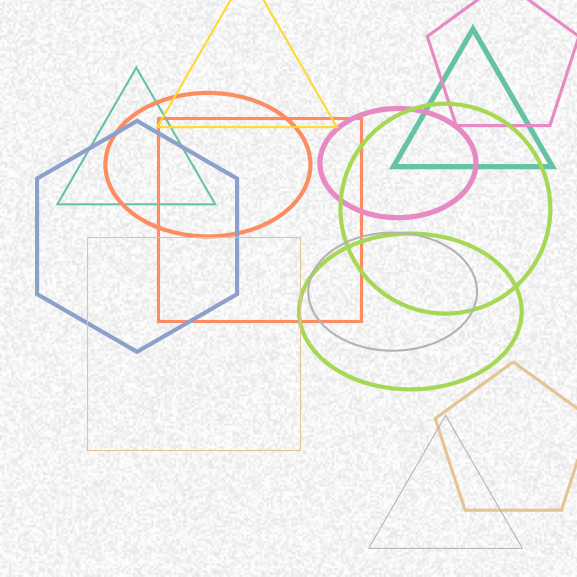[{"shape": "triangle", "thickness": 1, "radius": 0.79, "center": [0.236, 0.724]}, {"shape": "triangle", "thickness": 2.5, "radius": 0.8, "center": [0.819, 0.79]}, {"shape": "oval", "thickness": 2, "radius": 0.89, "center": [0.36, 0.714]}, {"shape": "square", "thickness": 1.5, "radius": 0.88, "center": [0.449, 0.62]}, {"shape": "hexagon", "thickness": 2, "radius": 1.0, "center": [0.237, 0.59]}, {"shape": "oval", "thickness": 2.5, "radius": 0.68, "center": [0.689, 0.717]}, {"shape": "pentagon", "thickness": 1.5, "radius": 0.69, "center": [0.871, 0.893]}, {"shape": "circle", "thickness": 2, "radius": 0.91, "center": [0.771, 0.638]}, {"shape": "oval", "thickness": 2, "radius": 0.96, "center": [0.711, 0.46]}, {"shape": "triangle", "thickness": 1, "radius": 0.9, "center": [0.428, 0.869]}, {"shape": "square", "thickness": 0.5, "radius": 0.92, "center": [0.335, 0.404]}, {"shape": "pentagon", "thickness": 1.5, "radius": 0.71, "center": [0.889, 0.231]}, {"shape": "oval", "thickness": 1, "radius": 0.73, "center": [0.68, 0.494]}, {"shape": "triangle", "thickness": 0.5, "radius": 0.77, "center": [0.772, 0.126]}]